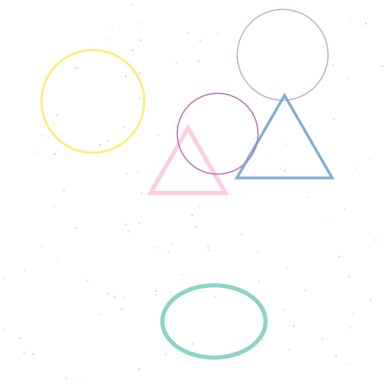[{"shape": "oval", "thickness": 3, "radius": 0.67, "center": [0.556, 0.165]}, {"shape": "circle", "thickness": 1, "radius": 0.59, "center": [0.734, 0.858]}, {"shape": "triangle", "thickness": 2, "radius": 0.72, "center": [0.739, 0.609]}, {"shape": "triangle", "thickness": 3, "radius": 0.56, "center": [0.488, 0.555]}, {"shape": "circle", "thickness": 1, "radius": 0.52, "center": [0.565, 0.653]}, {"shape": "circle", "thickness": 1.5, "radius": 0.67, "center": [0.241, 0.737]}]